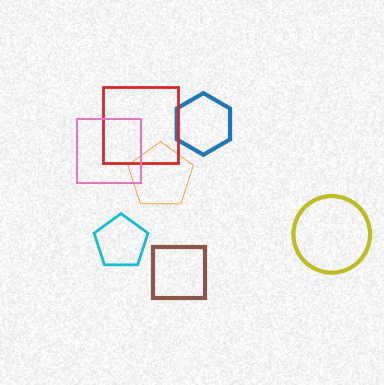[{"shape": "hexagon", "thickness": 3, "radius": 0.4, "center": [0.528, 0.678]}, {"shape": "pentagon", "thickness": 0.5, "radius": 0.45, "center": [0.417, 0.543]}, {"shape": "square", "thickness": 2, "radius": 0.49, "center": [0.364, 0.675]}, {"shape": "square", "thickness": 3, "radius": 0.33, "center": [0.465, 0.293]}, {"shape": "square", "thickness": 1.5, "radius": 0.42, "center": [0.283, 0.607]}, {"shape": "circle", "thickness": 3, "radius": 0.5, "center": [0.862, 0.391]}, {"shape": "pentagon", "thickness": 2, "radius": 0.37, "center": [0.314, 0.372]}]